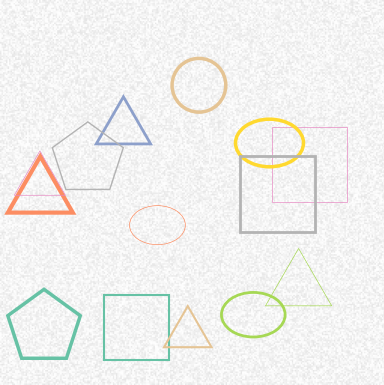[{"shape": "pentagon", "thickness": 2.5, "radius": 0.49, "center": [0.114, 0.149]}, {"shape": "square", "thickness": 1.5, "radius": 0.42, "center": [0.355, 0.149]}, {"shape": "oval", "thickness": 0.5, "radius": 0.36, "center": [0.409, 0.415]}, {"shape": "triangle", "thickness": 3, "radius": 0.49, "center": [0.105, 0.496]}, {"shape": "triangle", "thickness": 2, "radius": 0.41, "center": [0.321, 0.667]}, {"shape": "square", "thickness": 0.5, "radius": 0.49, "center": [0.804, 0.573]}, {"shape": "triangle", "thickness": 0.5, "radius": 0.38, "center": [0.104, 0.531]}, {"shape": "oval", "thickness": 2, "radius": 0.41, "center": [0.658, 0.183]}, {"shape": "triangle", "thickness": 0.5, "radius": 0.5, "center": [0.776, 0.255]}, {"shape": "oval", "thickness": 2.5, "radius": 0.44, "center": [0.7, 0.629]}, {"shape": "circle", "thickness": 2.5, "radius": 0.35, "center": [0.517, 0.779]}, {"shape": "triangle", "thickness": 1.5, "radius": 0.36, "center": [0.488, 0.134]}, {"shape": "square", "thickness": 2, "radius": 0.49, "center": [0.721, 0.496]}, {"shape": "pentagon", "thickness": 1, "radius": 0.48, "center": [0.228, 0.586]}]